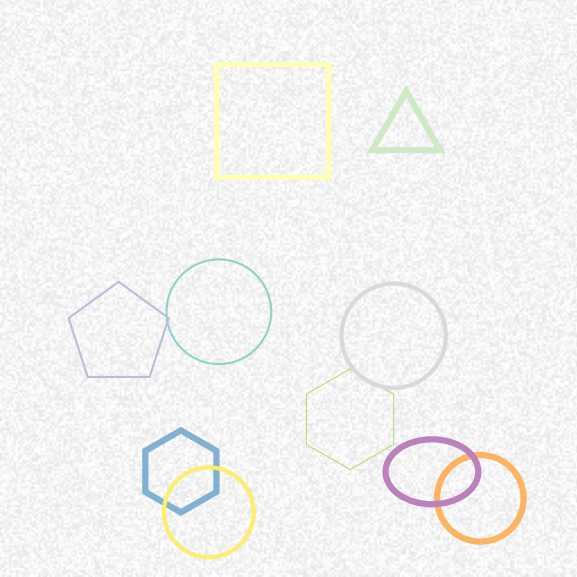[{"shape": "circle", "thickness": 1, "radius": 0.45, "center": [0.379, 0.459]}, {"shape": "square", "thickness": 2.5, "radius": 0.49, "center": [0.471, 0.79]}, {"shape": "pentagon", "thickness": 1, "radius": 0.46, "center": [0.205, 0.42]}, {"shape": "hexagon", "thickness": 3, "radius": 0.36, "center": [0.313, 0.183]}, {"shape": "circle", "thickness": 3, "radius": 0.37, "center": [0.832, 0.136]}, {"shape": "hexagon", "thickness": 0.5, "radius": 0.44, "center": [0.606, 0.273]}, {"shape": "circle", "thickness": 2, "radius": 0.45, "center": [0.682, 0.418]}, {"shape": "oval", "thickness": 3, "radius": 0.4, "center": [0.748, 0.182]}, {"shape": "triangle", "thickness": 3, "radius": 0.34, "center": [0.703, 0.773]}, {"shape": "circle", "thickness": 2, "radius": 0.39, "center": [0.362, 0.112]}]